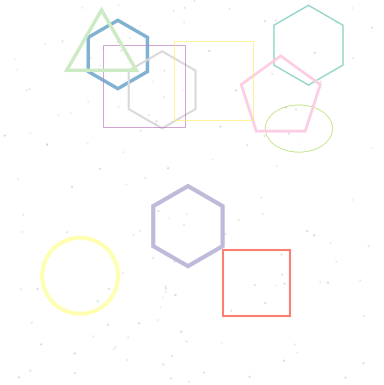[{"shape": "hexagon", "thickness": 1, "radius": 0.52, "center": [0.801, 0.883]}, {"shape": "circle", "thickness": 3, "radius": 0.49, "center": [0.208, 0.284]}, {"shape": "hexagon", "thickness": 3, "radius": 0.52, "center": [0.488, 0.413]}, {"shape": "square", "thickness": 1.5, "radius": 0.43, "center": [0.666, 0.265]}, {"shape": "hexagon", "thickness": 2.5, "radius": 0.44, "center": [0.306, 0.858]}, {"shape": "oval", "thickness": 0.5, "radius": 0.44, "center": [0.776, 0.666]}, {"shape": "pentagon", "thickness": 2, "radius": 0.54, "center": [0.729, 0.747]}, {"shape": "hexagon", "thickness": 1.5, "radius": 0.5, "center": [0.421, 0.767]}, {"shape": "square", "thickness": 0.5, "radius": 0.53, "center": [0.375, 0.778]}, {"shape": "triangle", "thickness": 2.5, "radius": 0.52, "center": [0.264, 0.87]}, {"shape": "square", "thickness": 0.5, "radius": 0.51, "center": [0.554, 0.792]}]